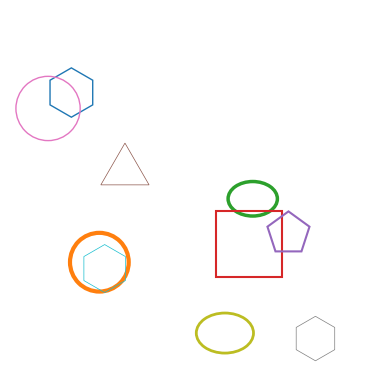[{"shape": "hexagon", "thickness": 1, "radius": 0.32, "center": [0.185, 0.76]}, {"shape": "circle", "thickness": 3, "radius": 0.38, "center": [0.258, 0.319]}, {"shape": "oval", "thickness": 2.5, "radius": 0.32, "center": [0.656, 0.484]}, {"shape": "square", "thickness": 1.5, "radius": 0.43, "center": [0.646, 0.366]}, {"shape": "pentagon", "thickness": 1.5, "radius": 0.29, "center": [0.749, 0.393]}, {"shape": "triangle", "thickness": 0.5, "radius": 0.36, "center": [0.325, 0.556]}, {"shape": "circle", "thickness": 1, "radius": 0.42, "center": [0.125, 0.718]}, {"shape": "hexagon", "thickness": 0.5, "radius": 0.29, "center": [0.819, 0.121]}, {"shape": "oval", "thickness": 2, "radius": 0.37, "center": [0.584, 0.135]}, {"shape": "hexagon", "thickness": 0.5, "radius": 0.31, "center": [0.272, 0.302]}]